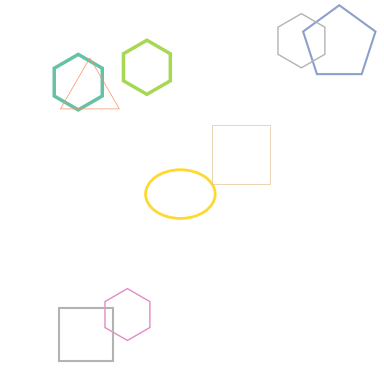[{"shape": "hexagon", "thickness": 2.5, "radius": 0.36, "center": [0.203, 0.787]}, {"shape": "triangle", "thickness": 0.5, "radius": 0.44, "center": [0.233, 0.761]}, {"shape": "pentagon", "thickness": 1.5, "radius": 0.49, "center": [0.881, 0.887]}, {"shape": "hexagon", "thickness": 1, "radius": 0.34, "center": [0.331, 0.183]}, {"shape": "hexagon", "thickness": 2.5, "radius": 0.35, "center": [0.382, 0.825]}, {"shape": "oval", "thickness": 2, "radius": 0.45, "center": [0.469, 0.496]}, {"shape": "square", "thickness": 0.5, "radius": 0.38, "center": [0.626, 0.6]}, {"shape": "square", "thickness": 1.5, "radius": 0.35, "center": [0.223, 0.13]}, {"shape": "hexagon", "thickness": 1, "radius": 0.35, "center": [0.783, 0.894]}]